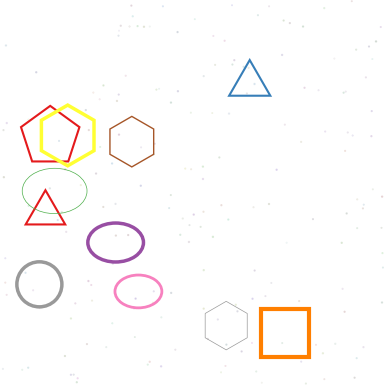[{"shape": "pentagon", "thickness": 1.5, "radius": 0.4, "center": [0.13, 0.645]}, {"shape": "triangle", "thickness": 1.5, "radius": 0.3, "center": [0.118, 0.447]}, {"shape": "triangle", "thickness": 1.5, "radius": 0.31, "center": [0.649, 0.782]}, {"shape": "oval", "thickness": 0.5, "radius": 0.42, "center": [0.142, 0.504]}, {"shape": "oval", "thickness": 2.5, "radius": 0.36, "center": [0.3, 0.37]}, {"shape": "square", "thickness": 3, "radius": 0.31, "center": [0.741, 0.136]}, {"shape": "hexagon", "thickness": 2.5, "radius": 0.39, "center": [0.176, 0.648]}, {"shape": "hexagon", "thickness": 1, "radius": 0.33, "center": [0.342, 0.632]}, {"shape": "oval", "thickness": 2, "radius": 0.3, "center": [0.36, 0.243]}, {"shape": "hexagon", "thickness": 0.5, "radius": 0.32, "center": [0.588, 0.154]}, {"shape": "circle", "thickness": 2.5, "radius": 0.29, "center": [0.102, 0.261]}]